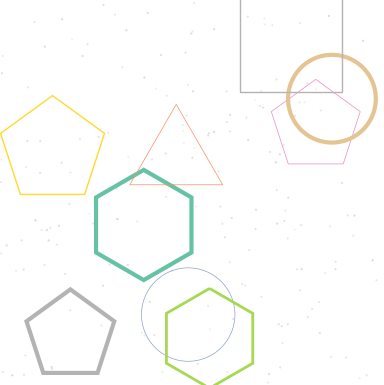[{"shape": "hexagon", "thickness": 3, "radius": 0.72, "center": [0.373, 0.416]}, {"shape": "triangle", "thickness": 0.5, "radius": 0.7, "center": [0.458, 0.59]}, {"shape": "circle", "thickness": 0.5, "radius": 0.61, "center": [0.489, 0.183]}, {"shape": "pentagon", "thickness": 0.5, "radius": 0.61, "center": [0.82, 0.672]}, {"shape": "hexagon", "thickness": 2, "radius": 0.65, "center": [0.544, 0.121]}, {"shape": "pentagon", "thickness": 1, "radius": 0.71, "center": [0.136, 0.61]}, {"shape": "circle", "thickness": 3, "radius": 0.57, "center": [0.862, 0.744]}, {"shape": "square", "thickness": 1, "radius": 0.66, "center": [0.757, 0.893]}, {"shape": "pentagon", "thickness": 3, "radius": 0.6, "center": [0.183, 0.128]}]